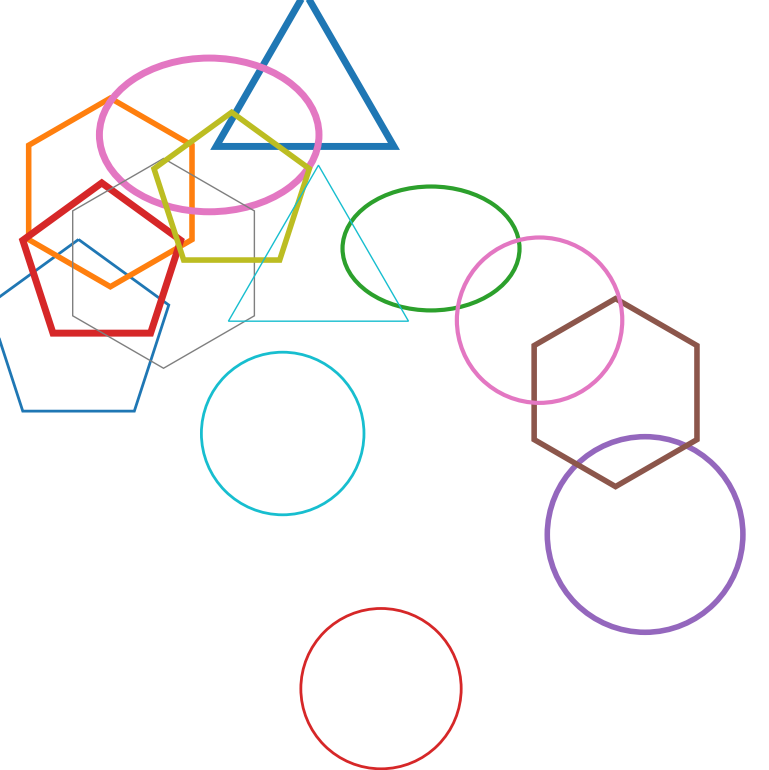[{"shape": "pentagon", "thickness": 1, "radius": 0.62, "center": [0.102, 0.566]}, {"shape": "triangle", "thickness": 2.5, "radius": 0.67, "center": [0.396, 0.876]}, {"shape": "hexagon", "thickness": 2, "radius": 0.61, "center": [0.143, 0.75]}, {"shape": "oval", "thickness": 1.5, "radius": 0.57, "center": [0.56, 0.677]}, {"shape": "pentagon", "thickness": 2.5, "radius": 0.54, "center": [0.132, 0.655]}, {"shape": "circle", "thickness": 1, "radius": 0.52, "center": [0.495, 0.106]}, {"shape": "circle", "thickness": 2, "radius": 0.64, "center": [0.838, 0.306]}, {"shape": "hexagon", "thickness": 2, "radius": 0.61, "center": [0.799, 0.49]}, {"shape": "circle", "thickness": 1.5, "radius": 0.54, "center": [0.701, 0.584]}, {"shape": "oval", "thickness": 2.5, "radius": 0.71, "center": [0.272, 0.825]}, {"shape": "hexagon", "thickness": 0.5, "radius": 0.68, "center": [0.212, 0.658]}, {"shape": "pentagon", "thickness": 2, "radius": 0.53, "center": [0.301, 0.748]}, {"shape": "triangle", "thickness": 0.5, "radius": 0.68, "center": [0.414, 0.65]}, {"shape": "circle", "thickness": 1, "radius": 0.53, "center": [0.367, 0.437]}]